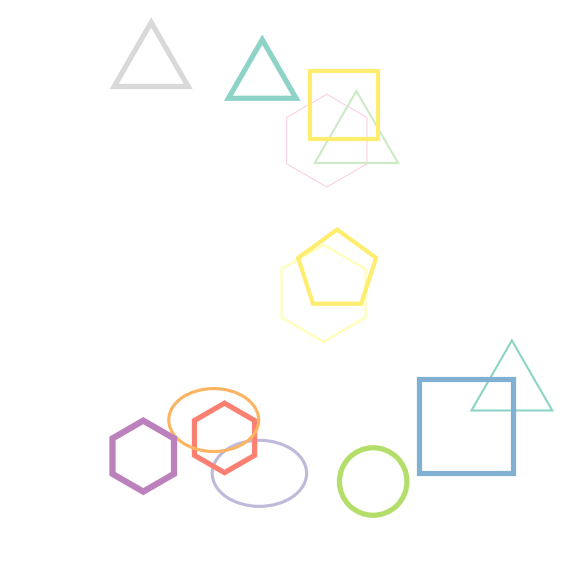[{"shape": "triangle", "thickness": 2.5, "radius": 0.34, "center": [0.454, 0.863]}, {"shape": "triangle", "thickness": 1, "radius": 0.4, "center": [0.886, 0.329]}, {"shape": "hexagon", "thickness": 1, "radius": 0.42, "center": [0.56, 0.491]}, {"shape": "oval", "thickness": 1.5, "radius": 0.41, "center": [0.449, 0.18]}, {"shape": "hexagon", "thickness": 2.5, "radius": 0.3, "center": [0.389, 0.241]}, {"shape": "square", "thickness": 2.5, "radius": 0.41, "center": [0.807, 0.262]}, {"shape": "oval", "thickness": 1.5, "radius": 0.39, "center": [0.37, 0.272]}, {"shape": "circle", "thickness": 2.5, "radius": 0.29, "center": [0.646, 0.165]}, {"shape": "hexagon", "thickness": 0.5, "radius": 0.4, "center": [0.566, 0.756]}, {"shape": "triangle", "thickness": 2.5, "radius": 0.37, "center": [0.262, 0.886]}, {"shape": "hexagon", "thickness": 3, "radius": 0.31, "center": [0.248, 0.209]}, {"shape": "triangle", "thickness": 1, "radius": 0.42, "center": [0.617, 0.759]}, {"shape": "square", "thickness": 2, "radius": 0.29, "center": [0.596, 0.818]}, {"shape": "pentagon", "thickness": 2, "radius": 0.35, "center": [0.584, 0.531]}]